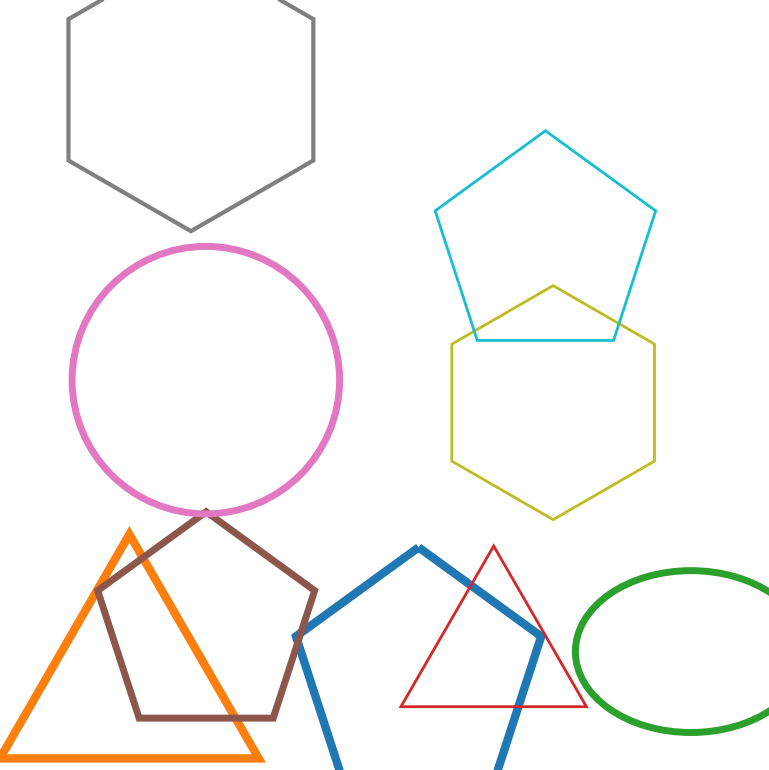[{"shape": "pentagon", "thickness": 3, "radius": 0.84, "center": [0.544, 0.122]}, {"shape": "triangle", "thickness": 3, "radius": 0.97, "center": [0.168, 0.112]}, {"shape": "oval", "thickness": 2.5, "radius": 0.75, "center": [0.897, 0.154]}, {"shape": "triangle", "thickness": 1, "radius": 0.7, "center": [0.641, 0.152]}, {"shape": "pentagon", "thickness": 2.5, "radius": 0.74, "center": [0.268, 0.187]}, {"shape": "circle", "thickness": 2.5, "radius": 0.87, "center": [0.267, 0.506]}, {"shape": "hexagon", "thickness": 1.5, "radius": 0.92, "center": [0.248, 0.883]}, {"shape": "hexagon", "thickness": 1, "radius": 0.76, "center": [0.718, 0.477]}, {"shape": "pentagon", "thickness": 1, "radius": 0.75, "center": [0.708, 0.68]}]